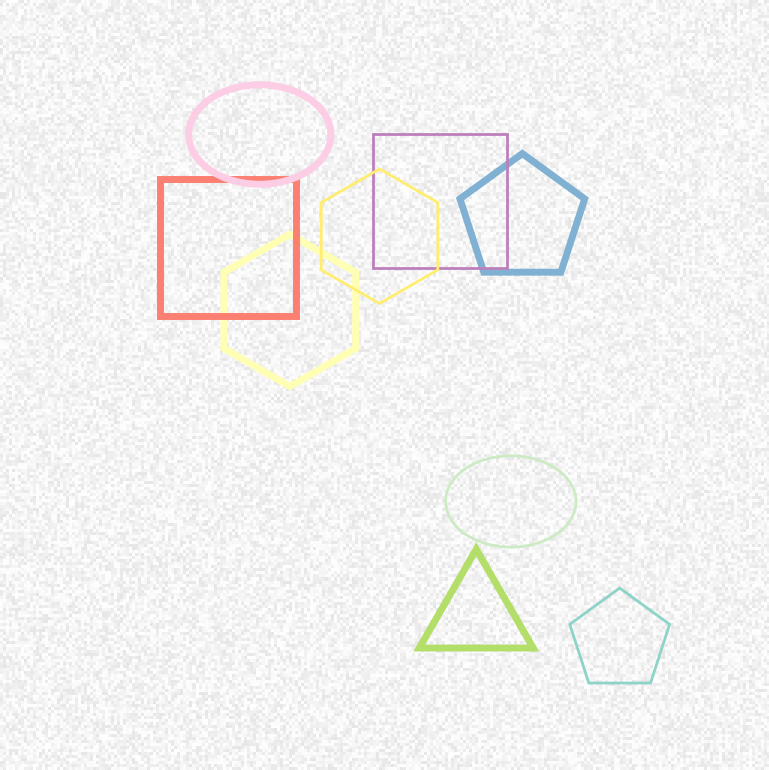[{"shape": "pentagon", "thickness": 1, "radius": 0.34, "center": [0.805, 0.168]}, {"shape": "hexagon", "thickness": 2.5, "radius": 0.49, "center": [0.376, 0.597]}, {"shape": "square", "thickness": 2.5, "radius": 0.44, "center": [0.296, 0.679]}, {"shape": "pentagon", "thickness": 2.5, "radius": 0.43, "center": [0.678, 0.715]}, {"shape": "triangle", "thickness": 2.5, "radius": 0.43, "center": [0.619, 0.201]}, {"shape": "oval", "thickness": 2.5, "radius": 0.46, "center": [0.337, 0.825]}, {"shape": "square", "thickness": 1, "radius": 0.44, "center": [0.571, 0.739]}, {"shape": "oval", "thickness": 1, "radius": 0.42, "center": [0.663, 0.349]}, {"shape": "hexagon", "thickness": 1, "radius": 0.44, "center": [0.493, 0.693]}]